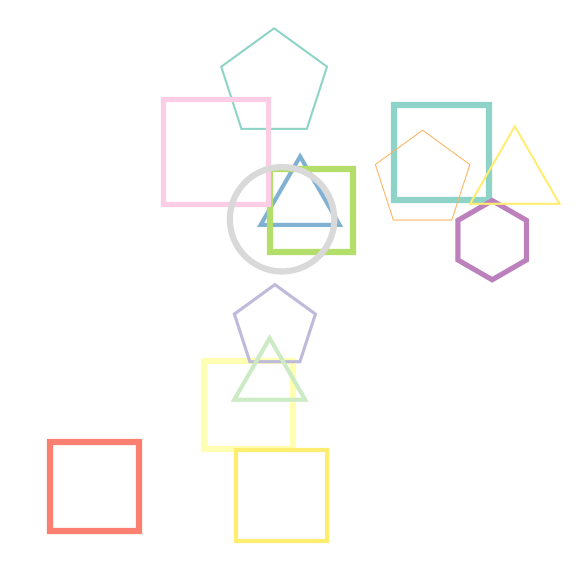[{"shape": "square", "thickness": 3, "radius": 0.41, "center": [0.764, 0.736]}, {"shape": "pentagon", "thickness": 1, "radius": 0.48, "center": [0.475, 0.854]}, {"shape": "square", "thickness": 3, "radius": 0.38, "center": [0.43, 0.298]}, {"shape": "pentagon", "thickness": 1.5, "radius": 0.37, "center": [0.476, 0.433]}, {"shape": "square", "thickness": 3, "radius": 0.38, "center": [0.164, 0.157]}, {"shape": "triangle", "thickness": 2, "radius": 0.4, "center": [0.52, 0.649]}, {"shape": "pentagon", "thickness": 0.5, "radius": 0.43, "center": [0.732, 0.688]}, {"shape": "square", "thickness": 3, "radius": 0.36, "center": [0.54, 0.634]}, {"shape": "square", "thickness": 2.5, "radius": 0.46, "center": [0.374, 0.737]}, {"shape": "circle", "thickness": 3, "radius": 0.45, "center": [0.488, 0.619]}, {"shape": "hexagon", "thickness": 2.5, "radius": 0.34, "center": [0.852, 0.583]}, {"shape": "triangle", "thickness": 2, "radius": 0.36, "center": [0.467, 0.342]}, {"shape": "square", "thickness": 2, "radius": 0.39, "center": [0.488, 0.141]}, {"shape": "triangle", "thickness": 1, "radius": 0.45, "center": [0.891, 0.691]}]